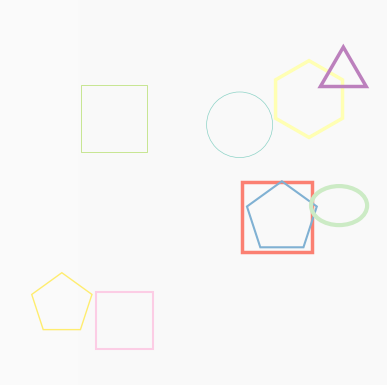[{"shape": "circle", "thickness": 0.5, "radius": 0.43, "center": [0.618, 0.676]}, {"shape": "hexagon", "thickness": 2.5, "radius": 0.5, "center": [0.798, 0.743]}, {"shape": "square", "thickness": 2.5, "radius": 0.45, "center": [0.715, 0.436]}, {"shape": "pentagon", "thickness": 1.5, "radius": 0.47, "center": [0.727, 0.434]}, {"shape": "square", "thickness": 0.5, "radius": 0.43, "center": [0.294, 0.693]}, {"shape": "square", "thickness": 1.5, "radius": 0.37, "center": [0.321, 0.167]}, {"shape": "triangle", "thickness": 2.5, "radius": 0.34, "center": [0.886, 0.809]}, {"shape": "oval", "thickness": 3, "radius": 0.36, "center": [0.875, 0.466]}, {"shape": "pentagon", "thickness": 1, "radius": 0.41, "center": [0.16, 0.21]}]